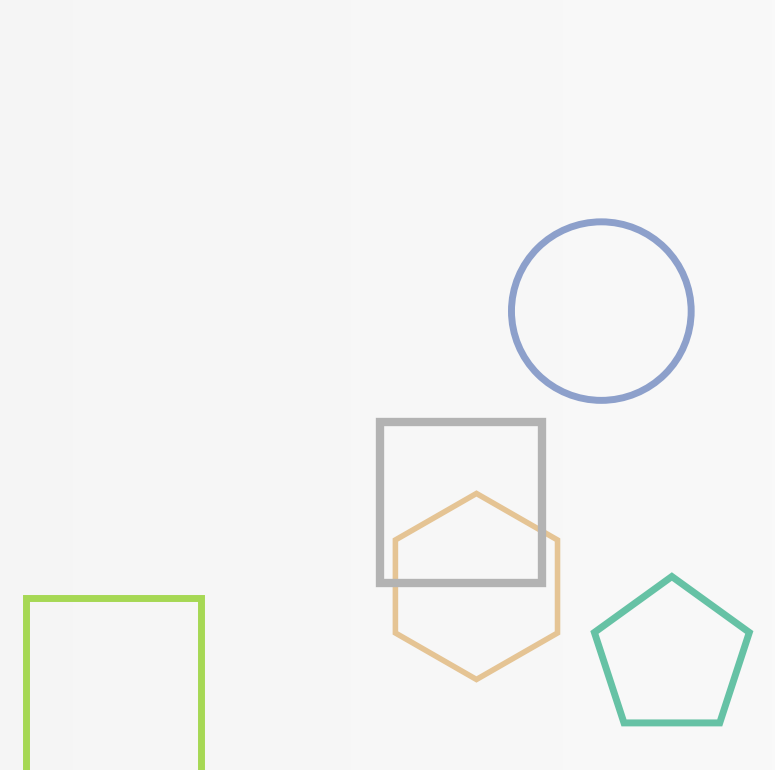[{"shape": "pentagon", "thickness": 2.5, "radius": 0.53, "center": [0.867, 0.146]}, {"shape": "circle", "thickness": 2.5, "radius": 0.58, "center": [0.776, 0.596]}, {"shape": "square", "thickness": 2.5, "radius": 0.56, "center": [0.146, 0.111]}, {"shape": "hexagon", "thickness": 2, "radius": 0.6, "center": [0.615, 0.238]}, {"shape": "square", "thickness": 3, "radius": 0.52, "center": [0.595, 0.347]}]